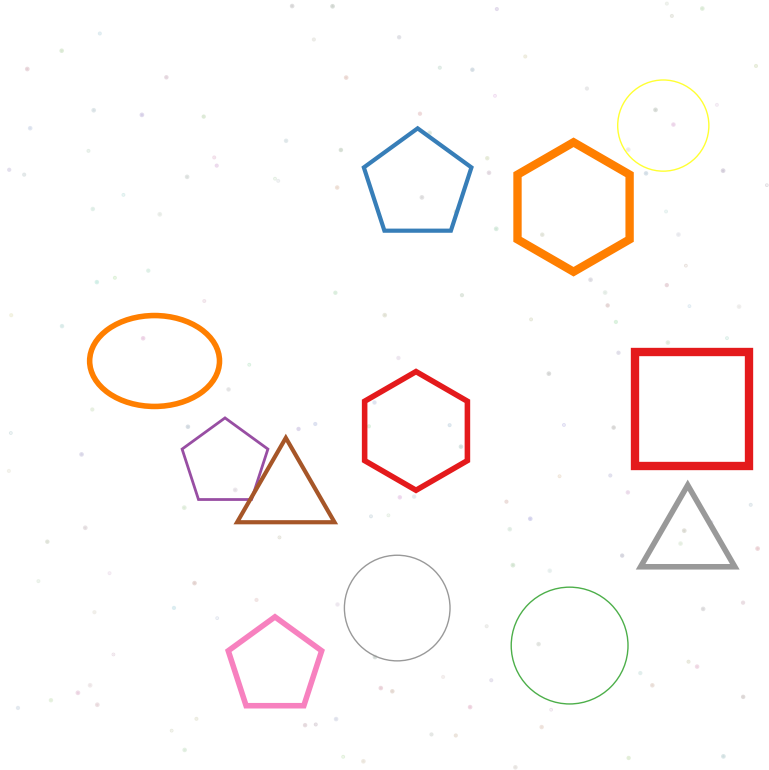[{"shape": "hexagon", "thickness": 2, "radius": 0.39, "center": [0.54, 0.44]}, {"shape": "square", "thickness": 3, "radius": 0.37, "center": [0.899, 0.469]}, {"shape": "pentagon", "thickness": 1.5, "radius": 0.37, "center": [0.542, 0.76]}, {"shape": "circle", "thickness": 0.5, "radius": 0.38, "center": [0.74, 0.162]}, {"shape": "pentagon", "thickness": 1, "radius": 0.29, "center": [0.292, 0.399]}, {"shape": "hexagon", "thickness": 3, "radius": 0.42, "center": [0.745, 0.731]}, {"shape": "oval", "thickness": 2, "radius": 0.42, "center": [0.201, 0.531]}, {"shape": "circle", "thickness": 0.5, "radius": 0.3, "center": [0.861, 0.837]}, {"shape": "triangle", "thickness": 1.5, "radius": 0.37, "center": [0.371, 0.358]}, {"shape": "pentagon", "thickness": 2, "radius": 0.32, "center": [0.357, 0.135]}, {"shape": "triangle", "thickness": 2, "radius": 0.35, "center": [0.893, 0.299]}, {"shape": "circle", "thickness": 0.5, "radius": 0.34, "center": [0.516, 0.21]}]